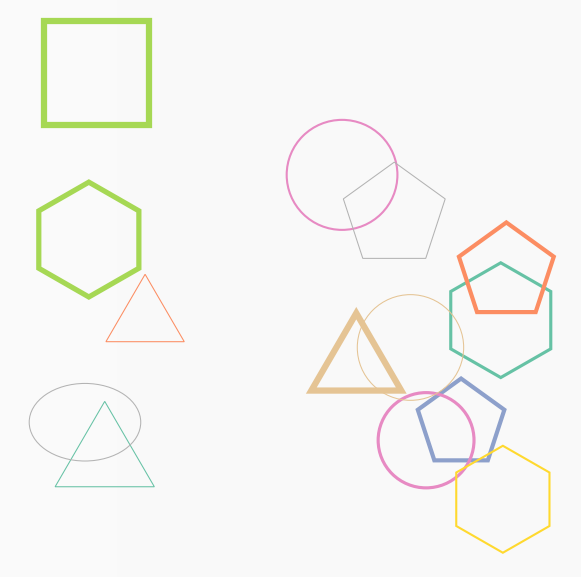[{"shape": "triangle", "thickness": 0.5, "radius": 0.49, "center": [0.18, 0.206]}, {"shape": "hexagon", "thickness": 1.5, "radius": 0.5, "center": [0.862, 0.445]}, {"shape": "triangle", "thickness": 0.5, "radius": 0.39, "center": [0.25, 0.446]}, {"shape": "pentagon", "thickness": 2, "radius": 0.43, "center": [0.871, 0.528]}, {"shape": "pentagon", "thickness": 2, "radius": 0.39, "center": [0.793, 0.265]}, {"shape": "circle", "thickness": 1.5, "radius": 0.41, "center": [0.733, 0.237]}, {"shape": "circle", "thickness": 1, "radius": 0.48, "center": [0.588, 0.696]}, {"shape": "hexagon", "thickness": 2.5, "radius": 0.5, "center": [0.153, 0.584]}, {"shape": "square", "thickness": 3, "radius": 0.45, "center": [0.166, 0.873]}, {"shape": "hexagon", "thickness": 1, "radius": 0.46, "center": [0.865, 0.135]}, {"shape": "circle", "thickness": 0.5, "radius": 0.46, "center": [0.706, 0.397]}, {"shape": "triangle", "thickness": 3, "radius": 0.45, "center": [0.613, 0.368]}, {"shape": "pentagon", "thickness": 0.5, "radius": 0.46, "center": [0.678, 0.626]}, {"shape": "oval", "thickness": 0.5, "radius": 0.48, "center": [0.146, 0.268]}]